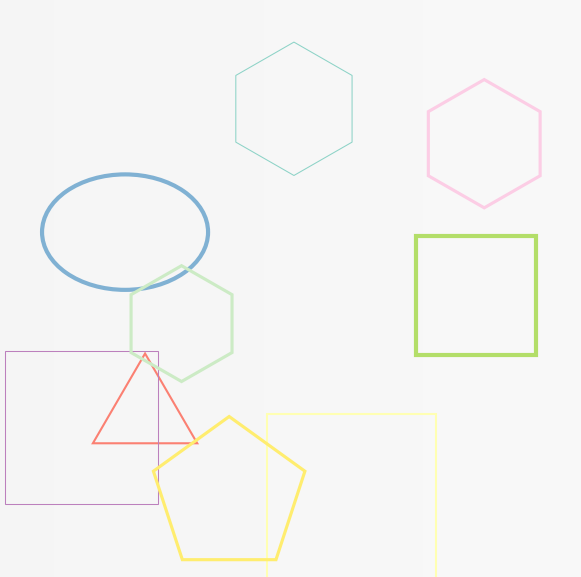[{"shape": "hexagon", "thickness": 0.5, "radius": 0.58, "center": [0.506, 0.811]}, {"shape": "square", "thickness": 1, "radius": 0.72, "center": [0.605, 0.137]}, {"shape": "triangle", "thickness": 1, "radius": 0.52, "center": [0.25, 0.283]}, {"shape": "oval", "thickness": 2, "radius": 0.71, "center": [0.215, 0.597]}, {"shape": "square", "thickness": 2, "radius": 0.51, "center": [0.819, 0.487]}, {"shape": "hexagon", "thickness": 1.5, "radius": 0.56, "center": [0.833, 0.75]}, {"shape": "square", "thickness": 0.5, "radius": 0.66, "center": [0.14, 0.259]}, {"shape": "hexagon", "thickness": 1.5, "radius": 0.5, "center": [0.312, 0.439]}, {"shape": "pentagon", "thickness": 1.5, "radius": 0.69, "center": [0.394, 0.141]}]